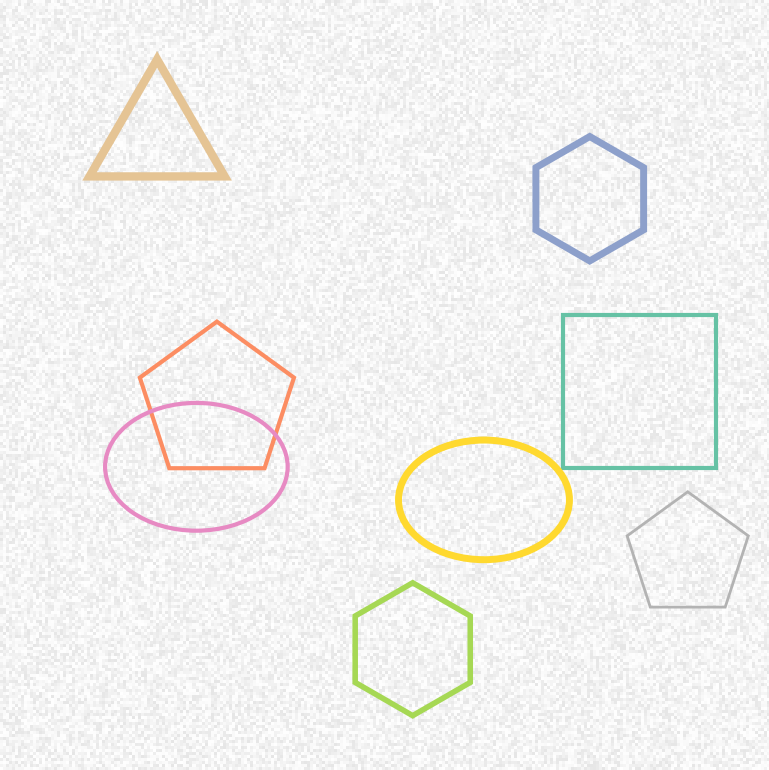[{"shape": "square", "thickness": 1.5, "radius": 0.5, "center": [0.831, 0.492]}, {"shape": "pentagon", "thickness": 1.5, "radius": 0.53, "center": [0.282, 0.477]}, {"shape": "hexagon", "thickness": 2.5, "radius": 0.4, "center": [0.766, 0.742]}, {"shape": "oval", "thickness": 1.5, "radius": 0.59, "center": [0.255, 0.394]}, {"shape": "hexagon", "thickness": 2, "radius": 0.43, "center": [0.536, 0.157]}, {"shape": "oval", "thickness": 2.5, "radius": 0.55, "center": [0.629, 0.351]}, {"shape": "triangle", "thickness": 3, "radius": 0.51, "center": [0.204, 0.822]}, {"shape": "pentagon", "thickness": 1, "radius": 0.41, "center": [0.893, 0.278]}]